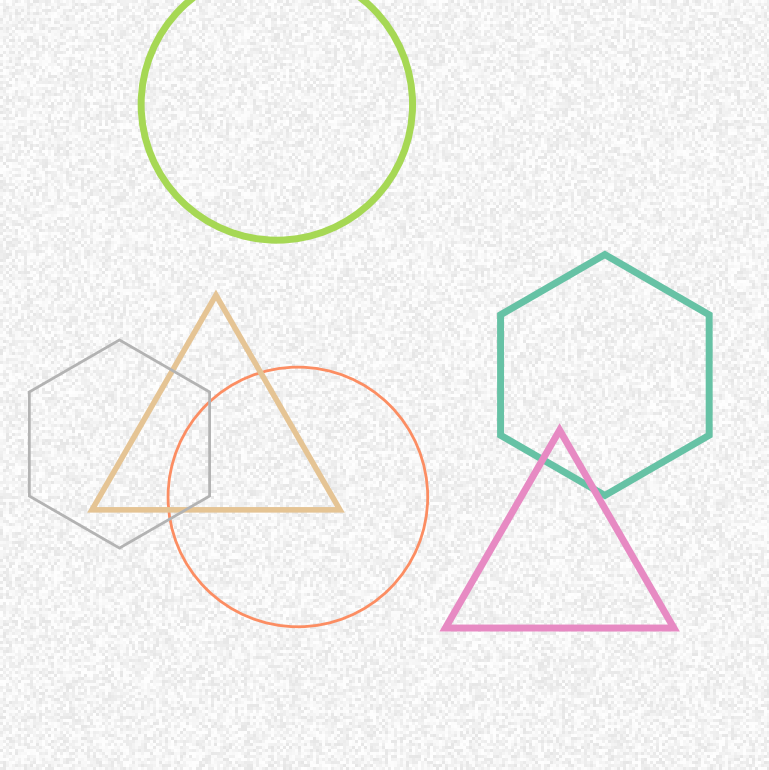[{"shape": "hexagon", "thickness": 2.5, "radius": 0.78, "center": [0.786, 0.513]}, {"shape": "circle", "thickness": 1, "radius": 0.84, "center": [0.387, 0.355]}, {"shape": "triangle", "thickness": 2.5, "radius": 0.86, "center": [0.727, 0.27]}, {"shape": "circle", "thickness": 2.5, "radius": 0.88, "center": [0.36, 0.864]}, {"shape": "triangle", "thickness": 2, "radius": 0.93, "center": [0.28, 0.431]}, {"shape": "hexagon", "thickness": 1, "radius": 0.68, "center": [0.155, 0.423]}]